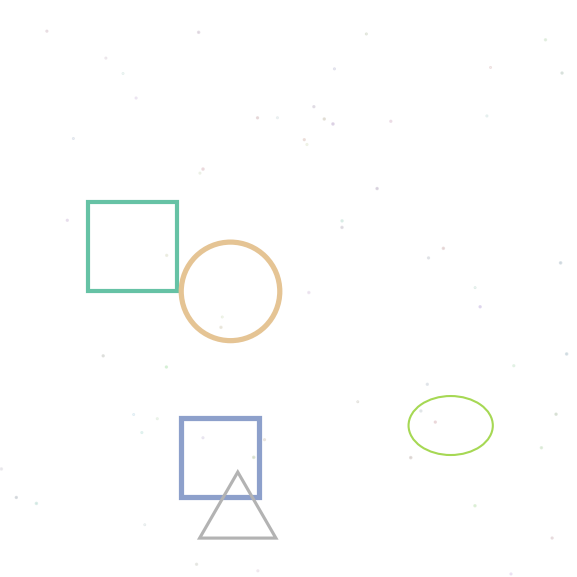[{"shape": "square", "thickness": 2, "radius": 0.39, "center": [0.23, 0.573]}, {"shape": "square", "thickness": 2.5, "radius": 0.34, "center": [0.381, 0.207]}, {"shape": "oval", "thickness": 1, "radius": 0.36, "center": [0.78, 0.262]}, {"shape": "circle", "thickness": 2.5, "radius": 0.43, "center": [0.399, 0.495]}, {"shape": "triangle", "thickness": 1.5, "radius": 0.38, "center": [0.412, 0.105]}]